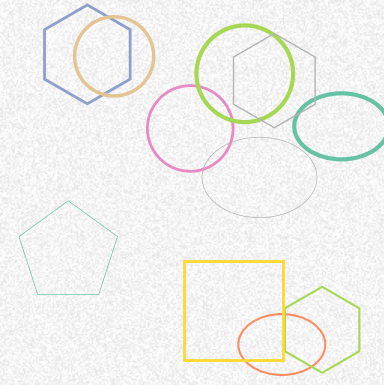[{"shape": "oval", "thickness": 3, "radius": 0.61, "center": [0.887, 0.672]}, {"shape": "pentagon", "thickness": 0.5, "radius": 0.67, "center": [0.177, 0.344]}, {"shape": "oval", "thickness": 1.5, "radius": 0.56, "center": [0.732, 0.105]}, {"shape": "hexagon", "thickness": 2, "radius": 0.64, "center": [0.227, 0.859]}, {"shape": "circle", "thickness": 2, "radius": 0.56, "center": [0.494, 0.666]}, {"shape": "hexagon", "thickness": 1.5, "radius": 0.56, "center": [0.837, 0.143]}, {"shape": "circle", "thickness": 3, "radius": 0.63, "center": [0.636, 0.808]}, {"shape": "square", "thickness": 2, "radius": 0.64, "center": [0.606, 0.194]}, {"shape": "circle", "thickness": 2.5, "radius": 0.51, "center": [0.297, 0.854]}, {"shape": "hexagon", "thickness": 1, "radius": 0.61, "center": [0.713, 0.791]}, {"shape": "oval", "thickness": 0.5, "radius": 0.75, "center": [0.674, 0.539]}]